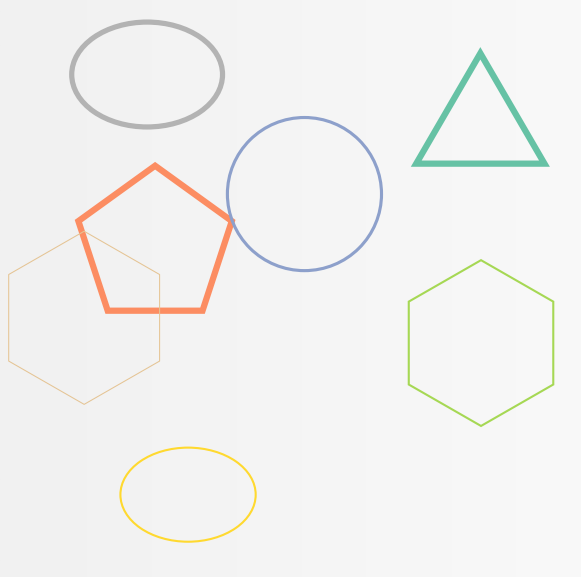[{"shape": "triangle", "thickness": 3, "radius": 0.64, "center": [0.826, 0.779]}, {"shape": "pentagon", "thickness": 3, "radius": 0.69, "center": [0.267, 0.573]}, {"shape": "circle", "thickness": 1.5, "radius": 0.66, "center": [0.524, 0.663]}, {"shape": "hexagon", "thickness": 1, "radius": 0.72, "center": [0.828, 0.405]}, {"shape": "oval", "thickness": 1, "radius": 0.58, "center": [0.324, 0.143]}, {"shape": "hexagon", "thickness": 0.5, "radius": 0.75, "center": [0.145, 0.449]}, {"shape": "oval", "thickness": 2.5, "radius": 0.65, "center": [0.253, 0.87]}]